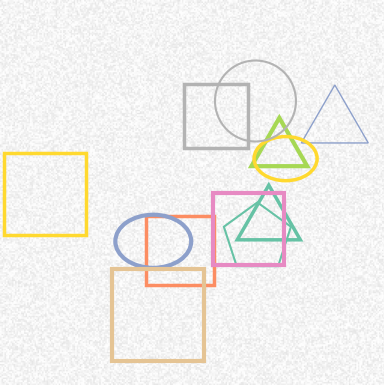[{"shape": "triangle", "thickness": 2.5, "radius": 0.47, "center": [0.698, 0.424]}, {"shape": "pentagon", "thickness": 1.5, "radius": 0.46, "center": [0.669, 0.383]}, {"shape": "square", "thickness": 2.5, "radius": 0.44, "center": [0.467, 0.349]}, {"shape": "triangle", "thickness": 1, "radius": 0.5, "center": [0.87, 0.679]}, {"shape": "oval", "thickness": 3, "radius": 0.49, "center": [0.398, 0.373]}, {"shape": "square", "thickness": 3, "radius": 0.46, "center": [0.645, 0.405]}, {"shape": "triangle", "thickness": 3, "radius": 0.42, "center": [0.726, 0.61]}, {"shape": "square", "thickness": 2.5, "radius": 0.53, "center": [0.116, 0.497]}, {"shape": "oval", "thickness": 2.5, "radius": 0.41, "center": [0.742, 0.588]}, {"shape": "square", "thickness": 3, "radius": 0.6, "center": [0.411, 0.181]}, {"shape": "square", "thickness": 2.5, "radius": 0.41, "center": [0.561, 0.698]}, {"shape": "circle", "thickness": 1.5, "radius": 0.53, "center": [0.664, 0.738]}]